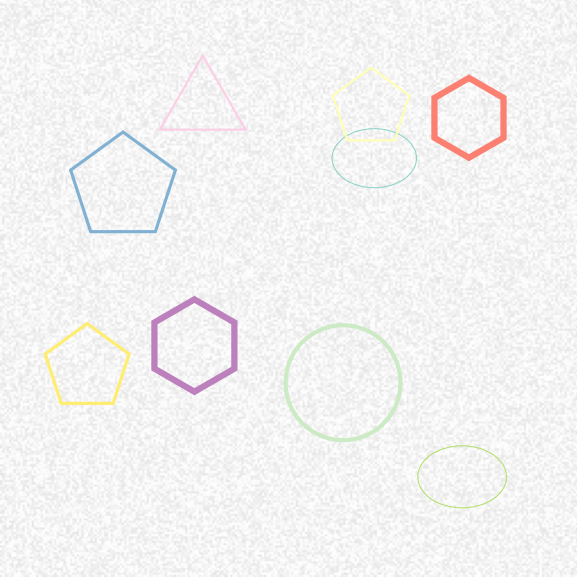[{"shape": "oval", "thickness": 0.5, "radius": 0.37, "center": [0.648, 0.725]}, {"shape": "pentagon", "thickness": 1, "radius": 0.35, "center": [0.643, 0.812]}, {"shape": "hexagon", "thickness": 3, "radius": 0.35, "center": [0.812, 0.795]}, {"shape": "pentagon", "thickness": 1.5, "radius": 0.48, "center": [0.213, 0.675]}, {"shape": "oval", "thickness": 0.5, "radius": 0.38, "center": [0.8, 0.173]}, {"shape": "triangle", "thickness": 1, "radius": 0.43, "center": [0.351, 0.817]}, {"shape": "hexagon", "thickness": 3, "radius": 0.4, "center": [0.337, 0.401]}, {"shape": "circle", "thickness": 2, "radius": 0.5, "center": [0.594, 0.336]}, {"shape": "pentagon", "thickness": 1.5, "radius": 0.38, "center": [0.151, 0.362]}]